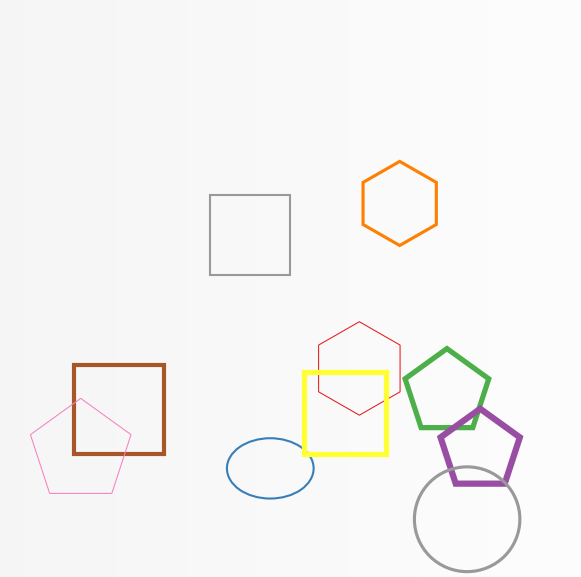[{"shape": "hexagon", "thickness": 0.5, "radius": 0.4, "center": [0.618, 0.361]}, {"shape": "oval", "thickness": 1, "radius": 0.37, "center": [0.465, 0.188]}, {"shape": "pentagon", "thickness": 2.5, "radius": 0.38, "center": [0.769, 0.32]}, {"shape": "pentagon", "thickness": 3, "radius": 0.36, "center": [0.826, 0.22]}, {"shape": "hexagon", "thickness": 1.5, "radius": 0.36, "center": [0.688, 0.647]}, {"shape": "square", "thickness": 2.5, "radius": 0.35, "center": [0.594, 0.284]}, {"shape": "square", "thickness": 2, "radius": 0.39, "center": [0.205, 0.289]}, {"shape": "pentagon", "thickness": 0.5, "radius": 0.45, "center": [0.139, 0.218]}, {"shape": "circle", "thickness": 1.5, "radius": 0.45, "center": [0.804, 0.1]}, {"shape": "square", "thickness": 1, "radius": 0.35, "center": [0.43, 0.593]}]